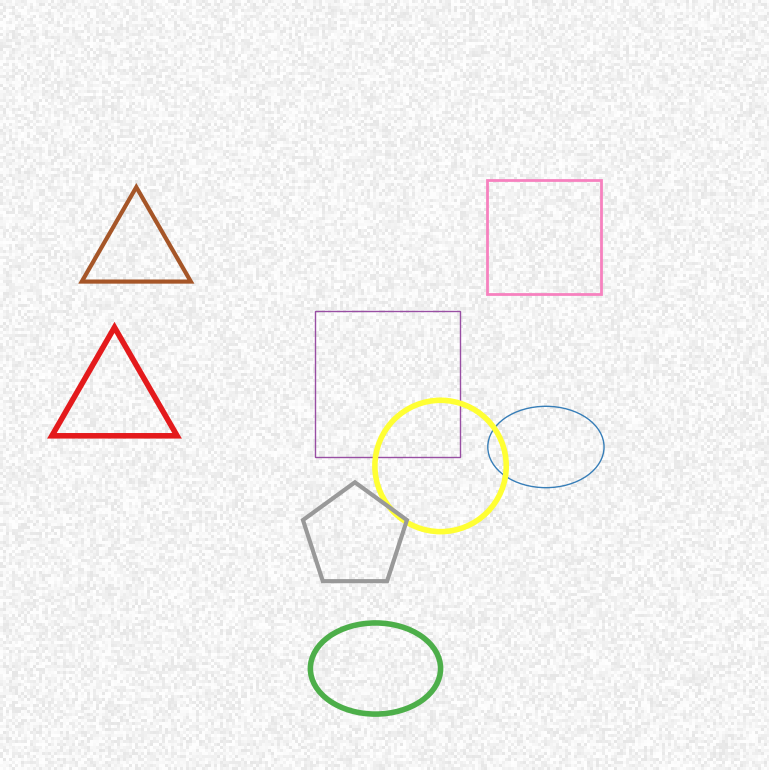[{"shape": "triangle", "thickness": 2, "radius": 0.47, "center": [0.149, 0.481]}, {"shape": "oval", "thickness": 0.5, "radius": 0.38, "center": [0.709, 0.419]}, {"shape": "oval", "thickness": 2, "radius": 0.42, "center": [0.488, 0.132]}, {"shape": "square", "thickness": 0.5, "radius": 0.47, "center": [0.503, 0.501]}, {"shape": "circle", "thickness": 2, "radius": 0.43, "center": [0.572, 0.395]}, {"shape": "triangle", "thickness": 1.5, "radius": 0.41, "center": [0.177, 0.675]}, {"shape": "square", "thickness": 1, "radius": 0.37, "center": [0.706, 0.692]}, {"shape": "pentagon", "thickness": 1.5, "radius": 0.35, "center": [0.461, 0.303]}]